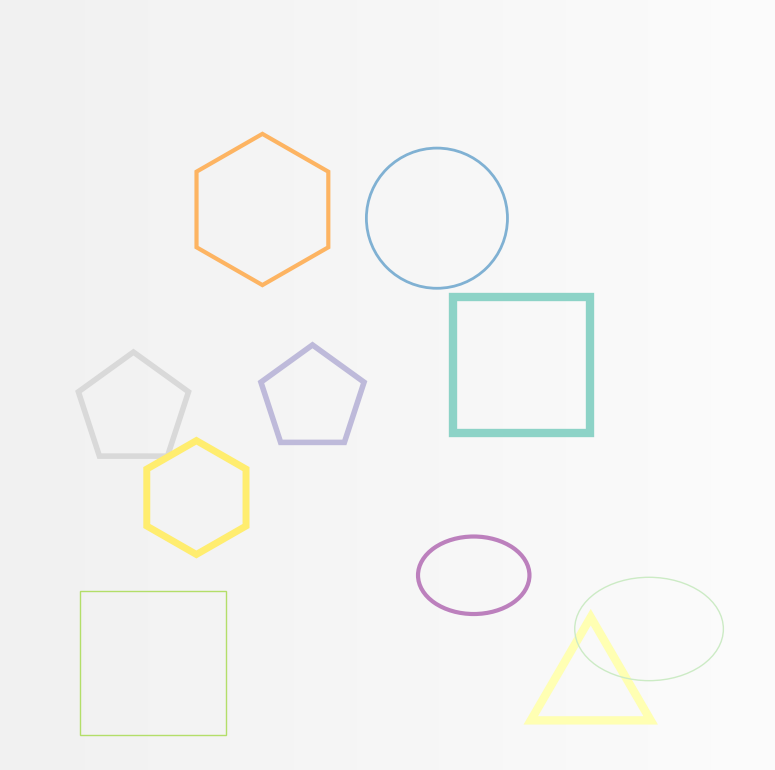[{"shape": "square", "thickness": 3, "radius": 0.44, "center": [0.673, 0.526]}, {"shape": "triangle", "thickness": 3, "radius": 0.45, "center": [0.762, 0.109]}, {"shape": "pentagon", "thickness": 2, "radius": 0.35, "center": [0.403, 0.482]}, {"shape": "circle", "thickness": 1, "radius": 0.46, "center": [0.564, 0.717]}, {"shape": "hexagon", "thickness": 1.5, "radius": 0.49, "center": [0.339, 0.728]}, {"shape": "square", "thickness": 0.5, "radius": 0.47, "center": [0.198, 0.139]}, {"shape": "pentagon", "thickness": 2, "radius": 0.37, "center": [0.172, 0.468]}, {"shape": "oval", "thickness": 1.5, "radius": 0.36, "center": [0.611, 0.253]}, {"shape": "oval", "thickness": 0.5, "radius": 0.48, "center": [0.837, 0.183]}, {"shape": "hexagon", "thickness": 2.5, "radius": 0.37, "center": [0.253, 0.354]}]